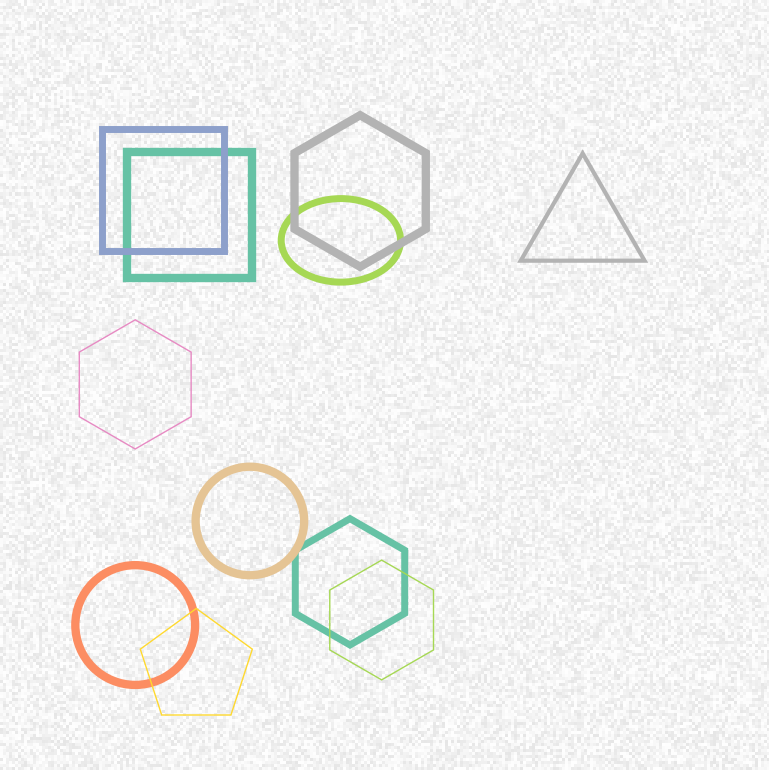[{"shape": "square", "thickness": 3, "radius": 0.41, "center": [0.246, 0.721]}, {"shape": "hexagon", "thickness": 2.5, "radius": 0.41, "center": [0.455, 0.244]}, {"shape": "circle", "thickness": 3, "radius": 0.39, "center": [0.176, 0.188]}, {"shape": "square", "thickness": 2.5, "radius": 0.4, "center": [0.212, 0.753]}, {"shape": "hexagon", "thickness": 0.5, "radius": 0.42, "center": [0.176, 0.501]}, {"shape": "oval", "thickness": 2.5, "radius": 0.39, "center": [0.443, 0.688]}, {"shape": "hexagon", "thickness": 0.5, "radius": 0.39, "center": [0.496, 0.195]}, {"shape": "pentagon", "thickness": 0.5, "radius": 0.38, "center": [0.255, 0.133]}, {"shape": "circle", "thickness": 3, "radius": 0.35, "center": [0.325, 0.323]}, {"shape": "hexagon", "thickness": 3, "radius": 0.49, "center": [0.468, 0.752]}, {"shape": "triangle", "thickness": 1.5, "radius": 0.46, "center": [0.757, 0.708]}]